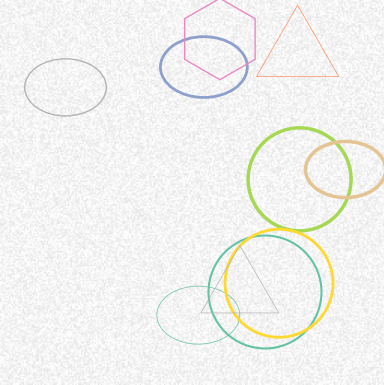[{"shape": "circle", "thickness": 1.5, "radius": 0.73, "center": [0.688, 0.242]}, {"shape": "oval", "thickness": 0.5, "radius": 0.54, "center": [0.515, 0.182]}, {"shape": "triangle", "thickness": 0.5, "radius": 0.62, "center": [0.773, 0.863]}, {"shape": "oval", "thickness": 2, "radius": 0.56, "center": [0.529, 0.826]}, {"shape": "hexagon", "thickness": 1, "radius": 0.53, "center": [0.571, 0.899]}, {"shape": "circle", "thickness": 2.5, "radius": 0.67, "center": [0.778, 0.534]}, {"shape": "circle", "thickness": 2, "radius": 0.7, "center": [0.725, 0.264]}, {"shape": "oval", "thickness": 2.5, "radius": 0.52, "center": [0.898, 0.56]}, {"shape": "oval", "thickness": 1, "radius": 0.53, "center": [0.17, 0.773]}, {"shape": "triangle", "thickness": 0.5, "radius": 0.58, "center": [0.623, 0.246]}]